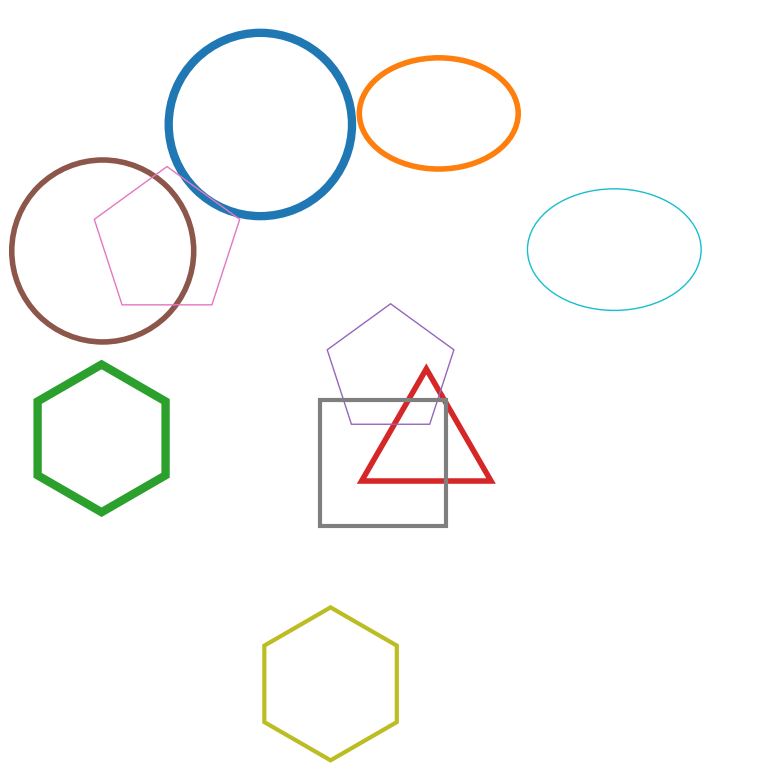[{"shape": "circle", "thickness": 3, "radius": 0.6, "center": [0.338, 0.838]}, {"shape": "oval", "thickness": 2, "radius": 0.52, "center": [0.57, 0.853]}, {"shape": "hexagon", "thickness": 3, "radius": 0.48, "center": [0.132, 0.431]}, {"shape": "triangle", "thickness": 2, "radius": 0.49, "center": [0.554, 0.424]}, {"shape": "pentagon", "thickness": 0.5, "radius": 0.43, "center": [0.507, 0.519]}, {"shape": "circle", "thickness": 2, "radius": 0.59, "center": [0.133, 0.674]}, {"shape": "pentagon", "thickness": 0.5, "radius": 0.5, "center": [0.217, 0.684]}, {"shape": "square", "thickness": 1.5, "radius": 0.41, "center": [0.498, 0.399]}, {"shape": "hexagon", "thickness": 1.5, "radius": 0.5, "center": [0.429, 0.112]}, {"shape": "oval", "thickness": 0.5, "radius": 0.56, "center": [0.798, 0.676]}]